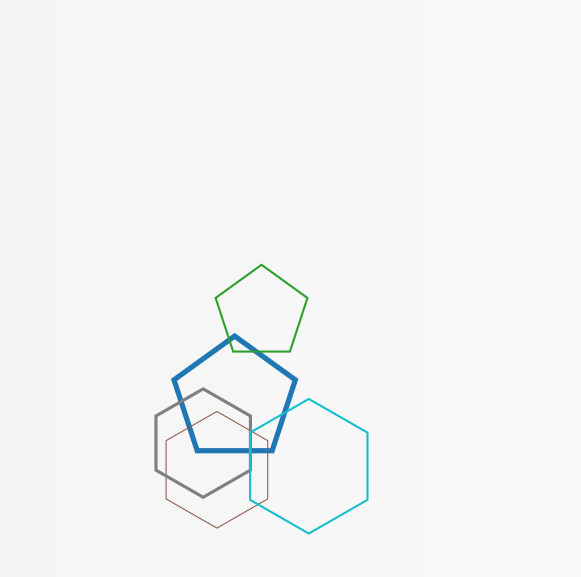[{"shape": "pentagon", "thickness": 2.5, "radius": 0.55, "center": [0.404, 0.307]}, {"shape": "pentagon", "thickness": 1, "radius": 0.42, "center": [0.45, 0.458]}, {"shape": "hexagon", "thickness": 0.5, "radius": 0.5, "center": [0.373, 0.186]}, {"shape": "hexagon", "thickness": 1.5, "radius": 0.47, "center": [0.35, 0.232]}, {"shape": "hexagon", "thickness": 1, "radius": 0.58, "center": [0.531, 0.192]}]